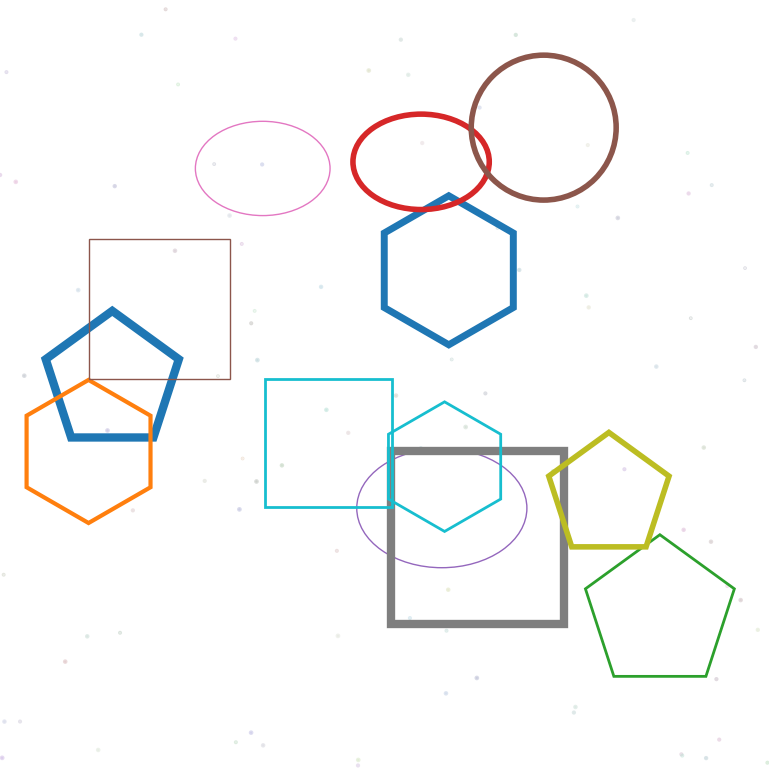[{"shape": "hexagon", "thickness": 2.5, "radius": 0.48, "center": [0.583, 0.649]}, {"shape": "pentagon", "thickness": 3, "radius": 0.45, "center": [0.146, 0.505]}, {"shape": "hexagon", "thickness": 1.5, "radius": 0.46, "center": [0.115, 0.414]}, {"shape": "pentagon", "thickness": 1, "radius": 0.51, "center": [0.857, 0.204]}, {"shape": "oval", "thickness": 2, "radius": 0.44, "center": [0.547, 0.79]}, {"shape": "oval", "thickness": 0.5, "radius": 0.55, "center": [0.574, 0.34]}, {"shape": "circle", "thickness": 2, "radius": 0.47, "center": [0.706, 0.834]}, {"shape": "square", "thickness": 0.5, "radius": 0.46, "center": [0.207, 0.599]}, {"shape": "oval", "thickness": 0.5, "radius": 0.44, "center": [0.341, 0.781]}, {"shape": "square", "thickness": 3, "radius": 0.56, "center": [0.62, 0.302]}, {"shape": "pentagon", "thickness": 2, "radius": 0.41, "center": [0.791, 0.356]}, {"shape": "square", "thickness": 1, "radius": 0.41, "center": [0.427, 0.424]}, {"shape": "hexagon", "thickness": 1, "radius": 0.42, "center": [0.577, 0.394]}]